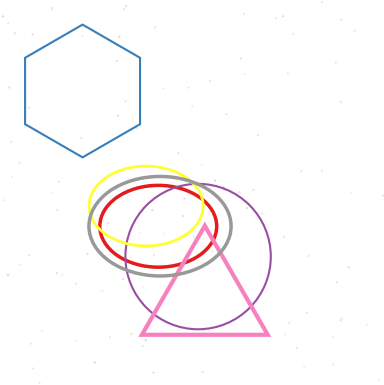[{"shape": "oval", "thickness": 2.5, "radius": 0.76, "center": [0.411, 0.412]}, {"shape": "hexagon", "thickness": 1.5, "radius": 0.86, "center": [0.214, 0.764]}, {"shape": "circle", "thickness": 1.5, "radius": 0.94, "center": [0.515, 0.334]}, {"shape": "oval", "thickness": 2, "radius": 0.74, "center": [0.38, 0.465]}, {"shape": "triangle", "thickness": 3, "radius": 0.94, "center": [0.532, 0.225]}, {"shape": "oval", "thickness": 2.5, "radius": 0.92, "center": [0.416, 0.412]}]